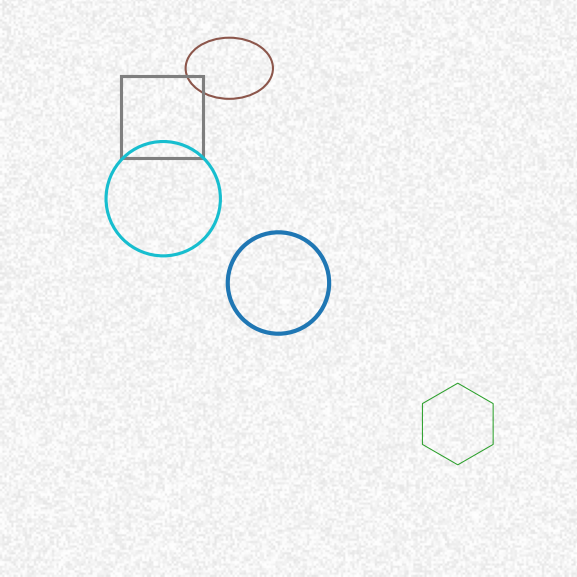[{"shape": "circle", "thickness": 2, "radius": 0.44, "center": [0.482, 0.509]}, {"shape": "hexagon", "thickness": 0.5, "radius": 0.35, "center": [0.793, 0.265]}, {"shape": "oval", "thickness": 1, "radius": 0.38, "center": [0.397, 0.881]}, {"shape": "square", "thickness": 1.5, "radius": 0.35, "center": [0.281, 0.797]}, {"shape": "circle", "thickness": 1.5, "radius": 0.5, "center": [0.283, 0.655]}]